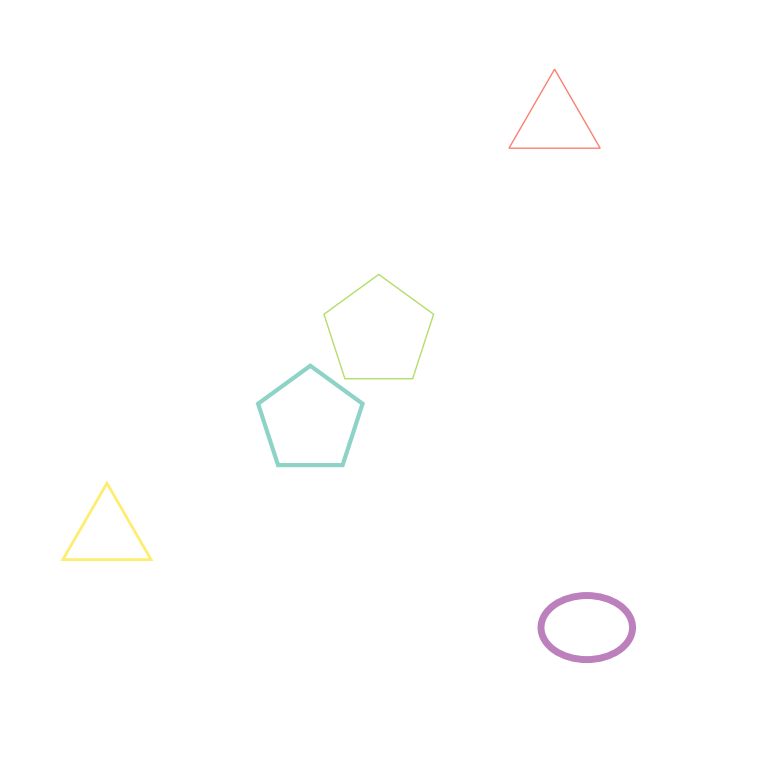[{"shape": "pentagon", "thickness": 1.5, "radius": 0.36, "center": [0.403, 0.454]}, {"shape": "triangle", "thickness": 0.5, "radius": 0.34, "center": [0.72, 0.842]}, {"shape": "pentagon", "thickness": 0.5, "radius": 0.37, "center": [0.492, 0.569]}, {"shape": "oval", "thickness": 2.5, "radius": 0.3, "center": [0.762, 0.185]}, {"shape": "triangle", "thickness": 1, "radius": 0.33, "center": [0.139, 0.306]}]